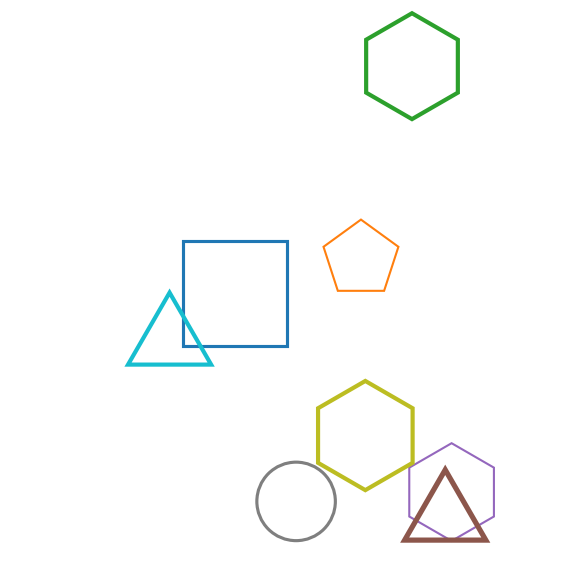[{"shape": "square", "thickness": 1.5, "radius": 0.45, "center": [0.407, 0.491]}, {"shape": "pentagon", "thickness": 1, "radius": 0.34, "center": [0.625, 0.551]}, {"shape": "hexagon", "thickness": 2, "radius": 0.46, "center": [0.713, 0.885]}, {"shape": "hexagon", "thickness": 1, "radius": 0.42, "center": [0.782, 0.147]}, {"shape": "triangle", "thickness": 2.5, "radius": 0.41, "center": [0.771, 0.104]}, {"shape": "circle", "thickness": 1.5, "radius": 0.34, "center": [0.513, 0.131]}, {"shape": "hexagon", "thickness": 2, "radius": 0.47, "center": [0.633, 0.245]}, {"shape": "triangle", "thickness": 2, "radius": 0.42, "center": [0.294, 0.409]}]